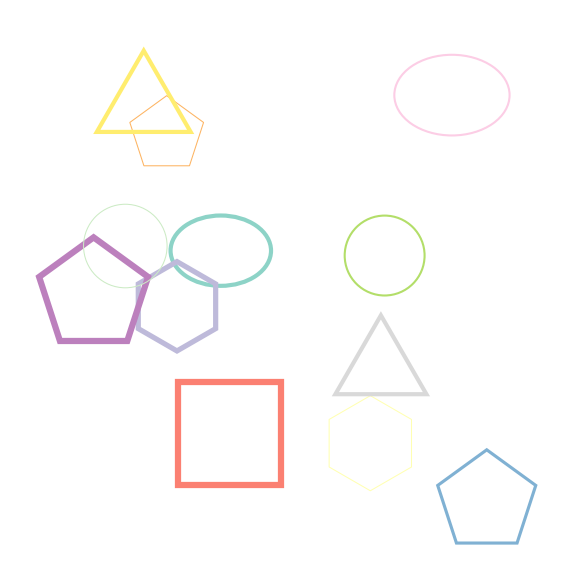[{"shape": "oval", "thickness": 2, "radius": 0.43, "center": [0.382, 0.565]}, {"shape": "hexagon", "thickness": 0.5, "radius": 0.41, "center": [0.641, 0.232]}, {"shape": "hexagon", "thickness": 2.5, "radius": 0.39, "center": [0.306, 0.469]}, {"shape": "square", "thickness": 3, "radius": 0.45, "center": [0.397, 0.248]}, {"shape": "pentagon", "thickness": 1.5, "radius": 0.45, "center": [0.843, 0.131]}, {"shape": "pentagon", "thickness": 0.5, "radius": 0.34, "center": [0.289, 0.766]}, {"shape": "circle", "thickness": 1, "radius": 0.35, "center": [0.666, 0.557]}, {"shape": "oval", "thickness": 1, "radius": 0.5, "center": [0.783, 0.834]}, {"shape": "triangle", "thickness": 2, "radius": 0.46, "center": [0.66, 0.362]}, {"shape": "pentagon", "thickness": 3, "radius": 0.5, "center": [0.162, 0.489]}, {"shape": "circle", "thickness": 0.5, "radius": 0.36, "center": [0.217, 0.573]}, {"shape": "triangle", "thickness": 2, "radius": 0.47, "center": [0.249, 0.818]}]